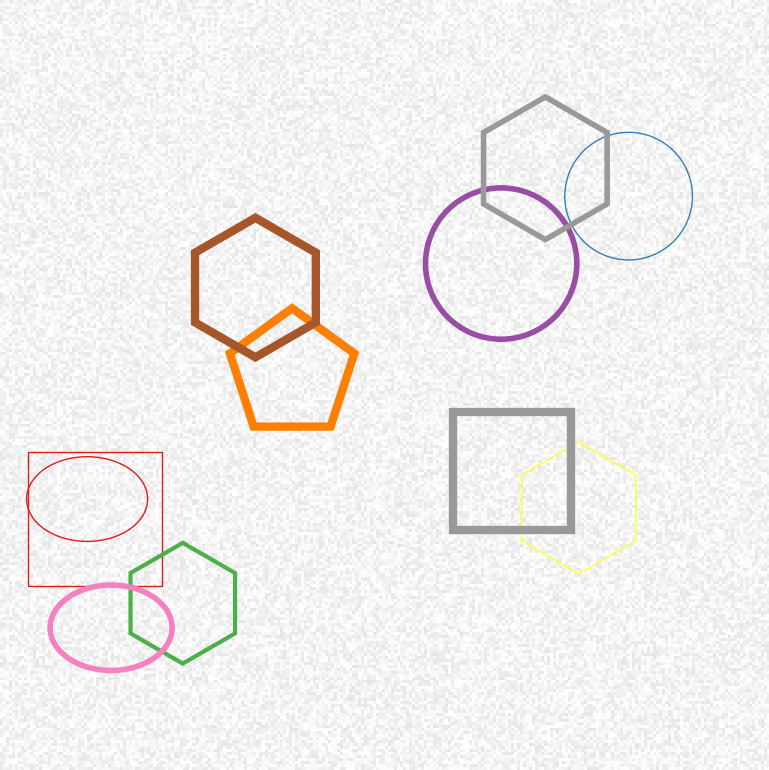[{"shape": "oval", "thickness": 0.5, "radius": 0.39, "center": [0.113, 0.352]}, {"shape": "square", "thickness": 0.5, "radius": 0.44, "center": [0.124, 0.326]}, {"shape": "circle", "thickness": 0.5, "radius": 0.41, "center": [0.816, 0.745]}, {"shape": "hexagon", "thickness": 1.5, "radius": 0.39, "center": [0.237, 0.217]}, {"shape": "circle", "thickness": 2, "radius": 0.49, "center": [0.651, 0.658]}, {"shape": "pentagon", "thickness": 3, "radius": 0.42, "center": [0.379, 0.515]}, {"shape": "hexagon", "thickness": 0.5, "radius": 0.43, "center": [0.752, 0.34]}, {"shape": "hexagon", "thickness": 3, "radius": 0.45, "center": [0.332, 0.627]}, {"shape": "oval", "thickness": 2, "radius": 0.4, "center": [0.144, 0.185]}, {"shape": "square", "thickness": 3, "radius": 0.38, "center": [0.665, 0.388]}, {"shape": "hexagon", "thickness": 2, "radius": 0.46, "center": [0.708, 0.781]}]